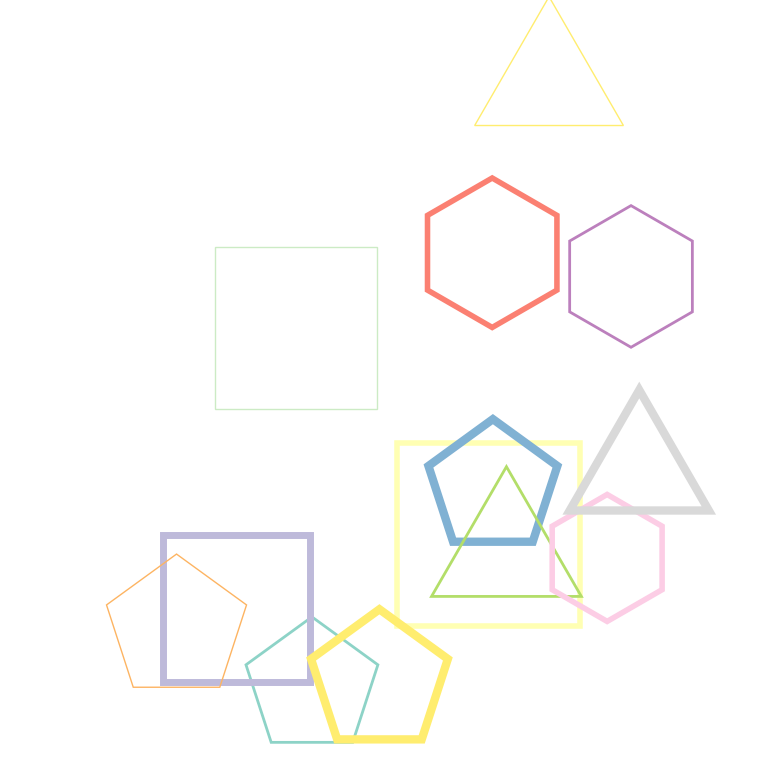[{"shape": "pentagon", "thickness": 1, "radius": 0.45, "center": [0.405, 0.109]}, {"shape": "square", "thickness": 2, "radius": 0.59, "center": [0.634, 0.306]}, {"shape": "square", "thickness": 2.5, "radius": 0.48, "center": [0.307, 0.21]}, {"shape": "hexagon", "thickness": 2, "radius": 0.49, "center": [0.639, 0.672]}, {"shape": "pentagon", "thickness": 3, "radius": 0.44, "center": [0.64, 0.368]}, {"shape": "pentagon", "thickness": 0.5, "radius": 0.48, "center": [0.229, 0.185]}, {"shape": "triangle", "thickness": 1, "radius": 0.56, "center": [0.658, 0.282]}, {"shape": "hexagon", "thickness": 2, "radius": 0.41, "center": [0.789, 0.275]}, {"shape": "triangle", "thickness": 3, "radius": 0.52, "center": [0.83, 0.389]}, {"shape": "hexagon", "thickness": 1, "radius": 0.46, "center": [0.819, 0.641]}, {"shape": "square", "thickness": 0.5, "radius": 0.53, "center": [0.385, 0.574]}, {"shape": "pentagon", "thickness": 3, "radius": 0.47, "center": [0.493, 0.115]}, {"shape": "triangle", "thickness": 0.5, "radius": 0.56, "center": [0.713, 0.893]}]